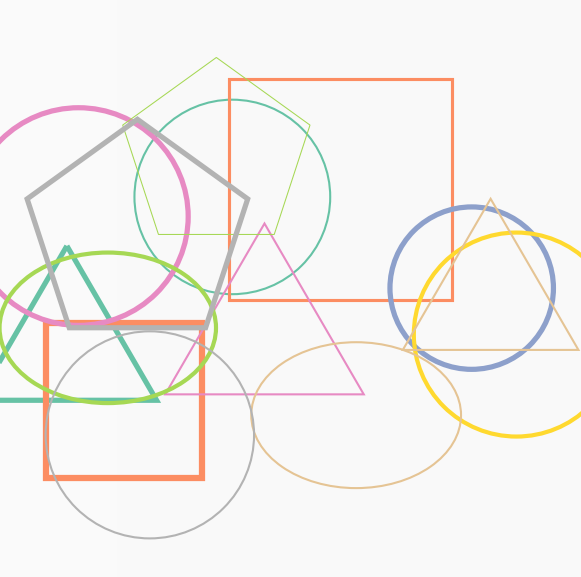[{"shape": "circle", "thickness": 1, "radius": 0.84, "center": [0.4, 0.658]}, {"shape": "triangle", "thickness": 2.5, "radius": 0.89, "center": [0.115, 0.395]}, {"shape": "square", "thickness": 3, "radius": 0.67, "center": [0.214, 0.306]}, {"shape": "square", "thickness": 1.5, "radius": 0.96, "center": [0.585, 0.671]}, {"shape": "circle", "thickness": 2.5, "radius": 0.7, "center": [0.812, 0.5]}, {"shape": "triangle", "thickness": 1, "radius": 0.99, "center": [0.455, 0.415]}, {"shape": "circle", "thickness": 2.5, "radius": 0.94, "center": [0.135, 0.624]}, {"shape": "pentagon", "thickness": 0.5, "radius": 0.85, "center": [0.372, 0.73]}, {"shape": "oval", "thickness": 2, "radius": 0.93, "center": [0.185, 0.431]}, {"shape": "circle", "thickness": 2, "radius": 0.88, "center": [0.889, 0.42]}, {"shape": "triangle", "thickness": 1, "radius": 0.87, "center": [0.844, 0.48]}, {"shape": "oval", "thickness": 1, "radius": 0.9, "center": [0.613, 0.28]}, {"shape": "pentagon", "thickness": 2.5, "radius": 1.0, "center": [0.236, 0.593]}, {"shape": "circle", "thickness": 1, "radius": 0.9, "center": [0.258, 0.246]}]